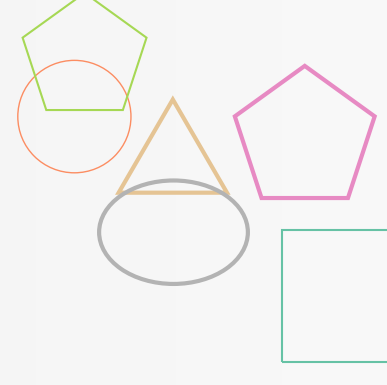[{"shape": "square", "thickness": 1.5, "radius": 0.86, "center": [0.898, 0.231]}, {"shape": "circle", "thickness": 1, "radius": 0.73, "center": [0.192, 0.697]}, {"shape": "pentagon", "thickness": 3, "radius": 0.95, "center": [0.786, 0.639]}, {"shape": "pentagon", "thickness": 1.5, "radius": 0.84, "center": [0.218, 0.85]}, {"shape": "triangle", "thickness": 3, "radius": 0.81, "center": [0.446, 0.58]}, {"shape": "oval", "thickness": 3, "radius": 0.96, "center": [0.448, 0.397]}]